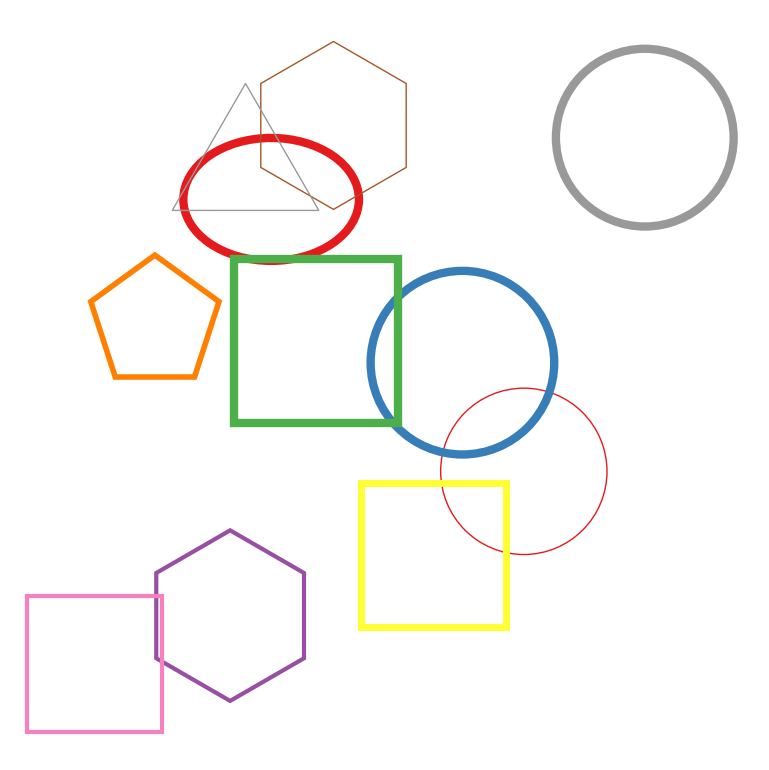[{"shape": "circle", "thickness": 0.5, "radius": 0.54, "center": [0.68, 0.388]}, {"shape": "oval", "thickness": 3, "radius": 0.57, "center": [0.352, 0.741]}, {"shape": "circle", "thickness": 3, "radius": 0.6, "center": [0.601, 0.529]}, {"shape": "square", "thickness": 3, "radius": 0.53, "center": [0.41, 0.557]}, {"shape": "hexagon", "thickness": 1.5, "radius": 0.55, "center": [0.299, 0.2]}, {"shape": "pentagon", "thickness": 2, "radius": 0.44, "center": [0.201, 0.581]}, {"shape": "square", "thickness": 2.5, "radius": 0.47, "center": [0.563, 0.279]}, {"shape": "hexagon", "thickness": 0.5, "radius": 0.55, "center": [0.433, 0.837]}, {"shape": "square", "thickness": 1.5, "radius": 0.44, "center": [0.123, 0.138]}, {"shape": "triangle", "thickness": 0.5, "radius": 0.55, "center": [0.319, 0.782]}, {"shape": "circle", "thickness": 3, "radius": 0.58, "center": [0.837, 0.821]}]